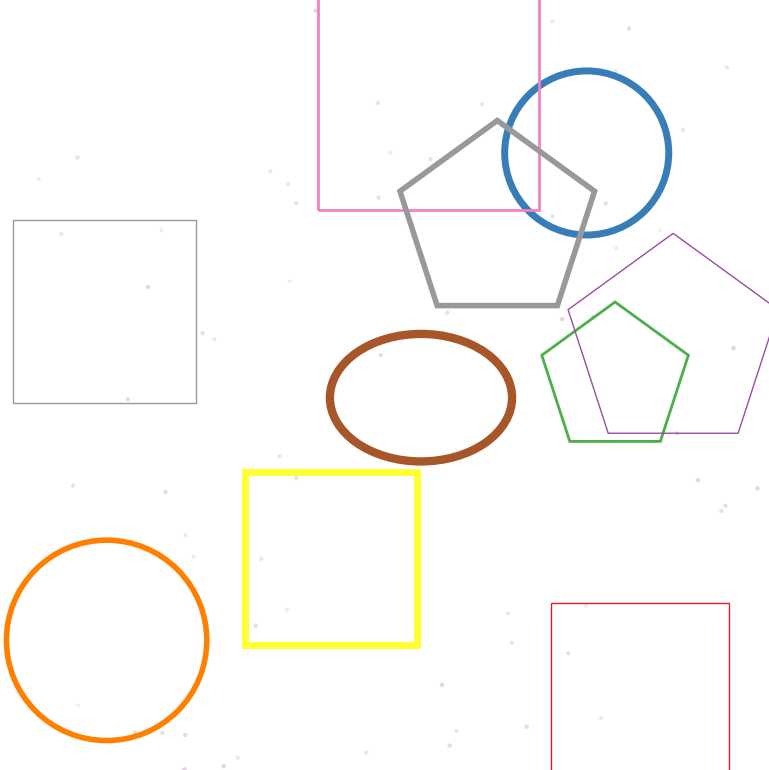[{"shape": "square", "thickness": 0.5, "radius": 0.58, "center": [0.831, 0.101]}, {"shape": "circle", "thickness": 2.5, "radius": 0.53, "center": [0.762, 0.801]}, {"shape": "pentagon", "thickness": 1, "radius": 0.5, "center": [0.799, 0.508]}, {"shape": "pentagon", "thickness": 0.5, "radius": 0.72, "center": [0.874, 0.553]}, {"shape": "circle", "thickness": 2, "radius": 0.65, "center": [0.138, 0.168]}, {"shape": "square", "thickness": 2.5, "radius": 0.56, "center": [0.43, 0.275]}, {"shape": "oval", "thickness": 3, "radius": 0.59, "center": [0.547, 0.484]}, {"shape": "square", "thickness": 1, "radius": 0.72, "center": [0.557, 0.872]}, {"shape": "pentagon", "thickness": 2, "radius": 0.66, "center": [0.646, 0.711]}, {"shape": "square", "thickness": 0.5, "radius": 0.59, "center": [0.136, 0.596]}]